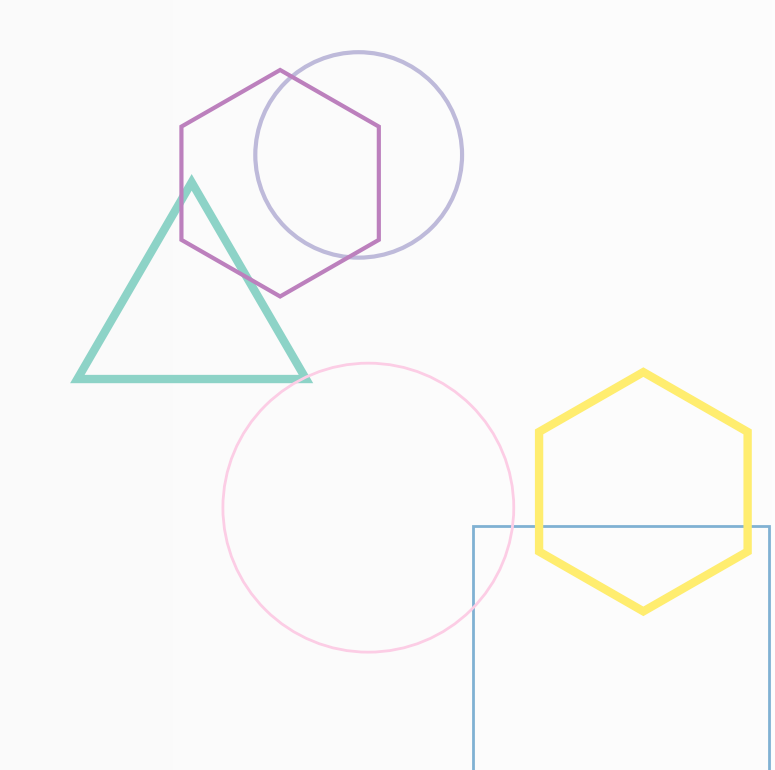[{"shape": "triangle", "thickness": 3, "radius": 0.85, "center": [0.247, 0.593]}, {"shape": "circle", "thickness": 1.5, "radius": 0.67, "center": [0.463, 0.799]}, {"shape": "square", "thickness": 1, "radius": 0.96, "center": [0.801, 0.126]}, {"shape": "circle", "thickness": 1, "radius": 0.94, "center": [0.475, 0.341]}, {"shape": "hexagon", "thickness": 1.5, "radius": 0.74, "center": [0.361, 0.762]}, {"shape": "hexagon", "thickness": 3, "radius": 0.78, "center": [0.83, 0.361]}]